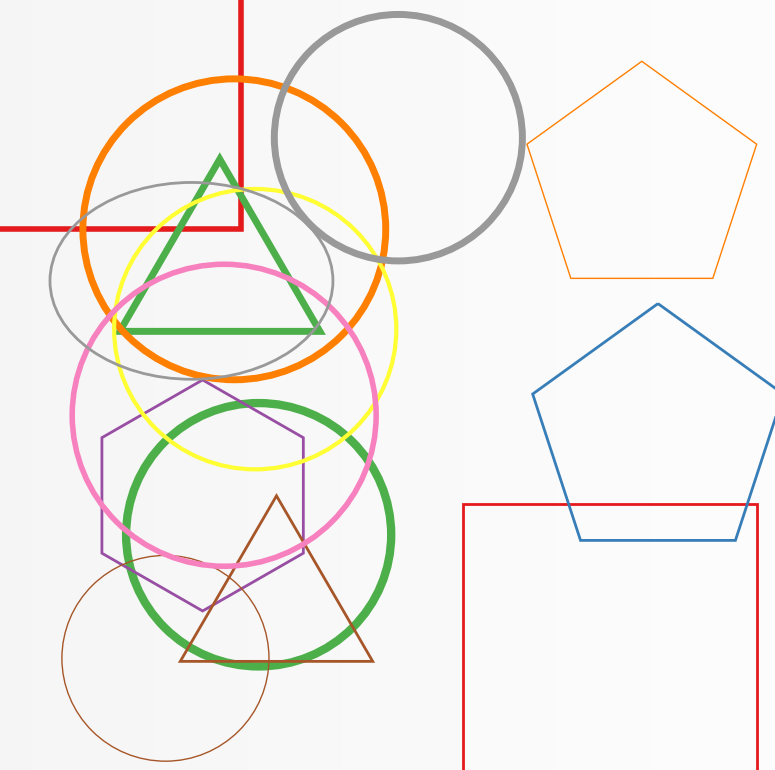[{"shape": "square", "thickness": 2, "radius": 0.87, "center": [0.136, 0.878]}, {"shape": "square", "thickness": 1, "radius": 0.95, "center": [0.787, 0.156]}, {"shape": "pentagon", "thickness": 1, "radius": 0.85, "center": [0.849, 0.436]}, {"shape": "triangle", "thickness": 2.5, "radius": 0.75, "center": [0.284, 0.644]}, {"shape": "circle", "thickness": 3, "radius": 0.86, "center": [0.334, 0.306]}, {"shape": "hexagon", "thickness": 1, "radius": 0.75, "center": [0.261, 0.357]}, {"shape": "pentagon", "thickness": 0.5, "radius": 0.78, "center": [0.828, 0.765]}, {"shape": "circle", "thickness": 2.5, "radius": 0.98, "center": [0.302, 0.702]}, {"shape": "circle", "thickness": 1.5, "radius": 0.91, "center": [0.329, 0.573]}, {"shape": "triangle", "thickness": 1, "radius": 0.72, "center": [0.357, 0.213]}, {"shape": "circle", "thickness": 0.5, "radius": 0.67, "center": [0.213, 0.145]}, {"shape": "circle", "thickness": 2, "radius": 0.98, "center": [0.289, 0.461]}, {"shape": "circle", "thickness": 2.5, "radius": 0.8, "center": [0.514, 0.821]}, {"shape": "oval", "thickness": 1, "radius": 0.91, "center": [0.247, 0.635]}]